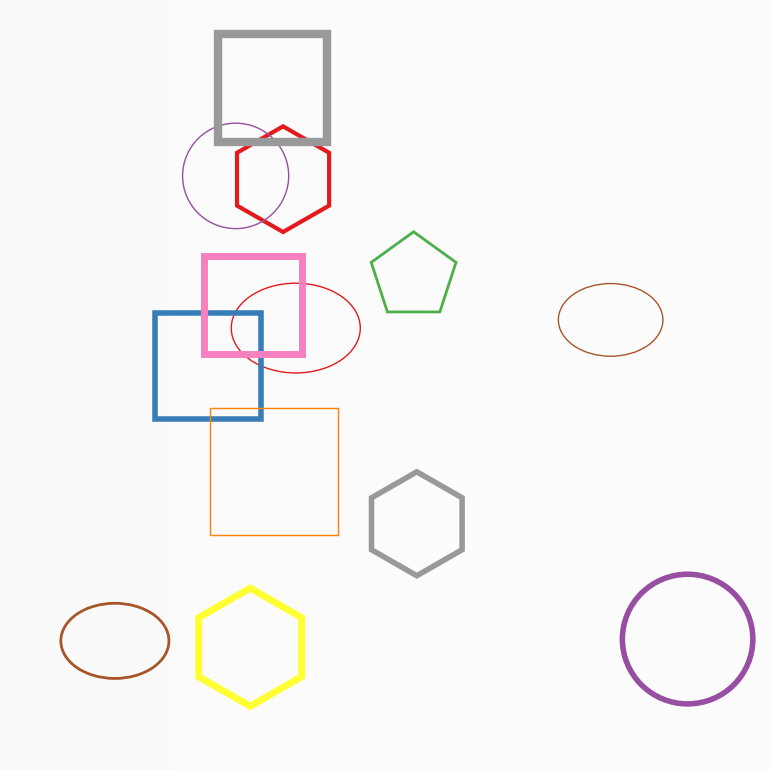[{"shape": "oval", "thickness": 0.5, "radius": 0.42, "center": [0.382, 0.574]}, {"shape": "hexagon", "thickness": 1.5, "radius": 0.34, "center": [0.365, 0.767]}, {"shape": "square", "thickness": 2, "radius": 0.34, "center": [0.269, 0.525]}, {"shape": "pentagon", "thickness": 1, "radius": 0.29, "center": [0.534, 0.641]}, {"shape": "circle", "thickness": 2, "radius": 0.42, "center": [0.887, 0.17]}, {"shape": "circle", "thickness": 0.5, "radius": 0.34, "center": [0.304, 0.772]}, {"shape": "square", "thickness": 0.5, "radius": 0.41, "center": [0.353, 0.388]}, {"shape": "hexagon", "thickness": 2.5, "radius": 0.38, "center": [0.323, 0.16]}, {"shape": "oval", "thickness": 0.5, "radius": 0.34, "center": [0.788, 0.585]}, {"shape": "oval", "thickness": 1, "radius": 0.35, "center": [0.148, 0.168]}, {"shape": "square", "thickness": 2.5, "radius": 0.32, "center": [0.327, 0.604]}, {"shape": "hexagon", "thickness": 2, "radius": 0.34, "center": [0.538, 0.32]}, {"shape": "square", "thickness": 3, "radius": 0.35, "center": [0.352, 0.886]}]